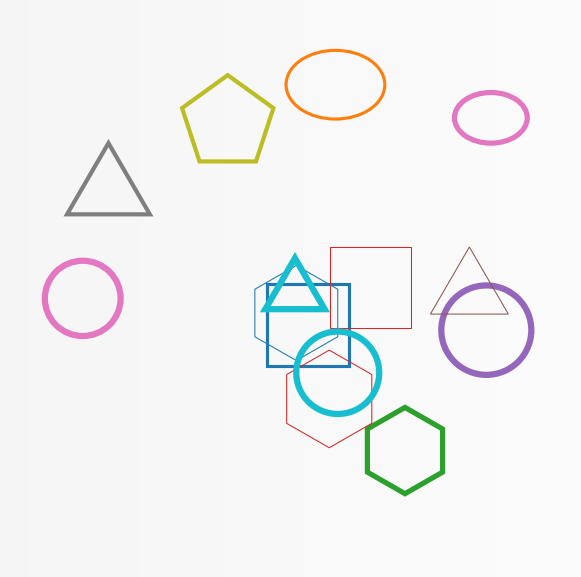[{"shape": "square", "thickness": 1.5, "radius": 0.35, "center": [0.53, 0.436]}, {"shape": "hexagon", "thickness": 0.5, "radius": 0.41, "center": [0.51, 0.457]}, {"shape": "oval", "thickness": 1.5, "radius": 0.42, "center": [0.577, 0.852]}, {"shape": "hexagon", "thickness": 2.5, "radius": 0.37, "center": [0.697, 0.219]}, {"shape": "square", "thickness": 0.5, "radius": 0.35, "center": [0.637, 0.501]}, {"shape": "hexagon", "thickness": 0.5, "radius": 0.42, "center": [0.566, 0.308]}, {"shape": "circle", "thickness": 3, "radius": 0.39, "center": [0.837, 0.427]}, {"shape": "triangle", "thickness": 0.5, "radius": 0.39, "center": [0.808, 0.494]}, {"shape": "circle", "thickness": 3, "radius": 0.33, "center": [0.142, 0.482]}, {"shape": "oval", "thickness": 2.5, "radius": 0.31, "center": [0.844, 0.795]}, {"shape": "triangle", "thickness": 2, "radius": 0.41, "center": [0.187, 0.669]}, {"shape": "pentagon", "thickness": 2, "radius": 0.41, "center": [0.392, 0.786]}, {"shape": "triangle", "thickness": 3, "radius": 0.29, "center": [0.507, 0.493]}, {"shape": "circle", "thickness": 3, "radius": 0.36, "center": [0.581, 0.354]}]